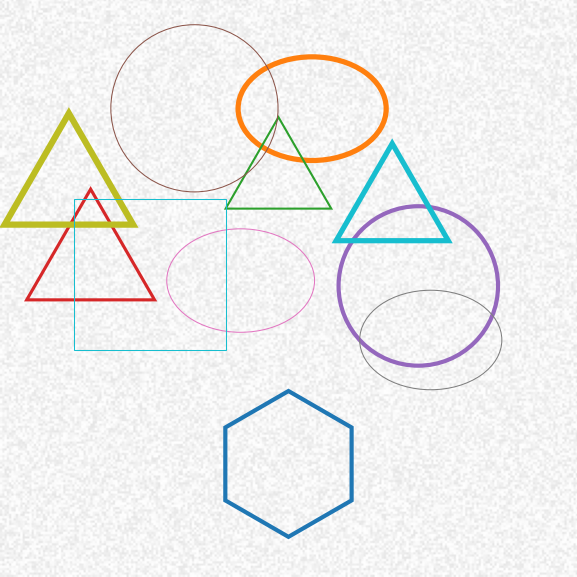[{"shape": "hexagon", "thickness": 2, "radius": 0.63, "center": [0.5, 0.196]}, {"shape": "oval", "thickness": 2.5, "radius": 0.64, "center": [0.541, 0.811]}, {"shape": "triangle", "thickness": 1, "radius": 0.53, "center": [0.482, 0.691]}, {"shape": "triangle", "thickness": 1.5, "radius": 0.64, "center": [0.157, 0.544]}, {"shape": "circle", "thickness": 2, "radius": 0.69, "center": [0.724, 0.504]}, {"shape": "circle", "thickness": 0.5, "radius": 0.72, "center": [0.337, 0.812]}, {"shape": "oval", "thickness": 0.5, "radius": 0.64, "center": [0.417, 0.513]}, {"shape": "oval", "thickness": 0.5, "radius": 0.62, "center": [0.746, 0.41]}, {"shape": "triangle", "thickness": 3, "radius": 0.64, "center": [0.119, 0.674]}, {"shape": "triangle", "thickness": 2.5, "radius": 0.56, "center": [0.679, 0.638]}, {"shape": "square", "thickness": 0.5, "radius": 0.66, "center": [0.26, 0.524]}]